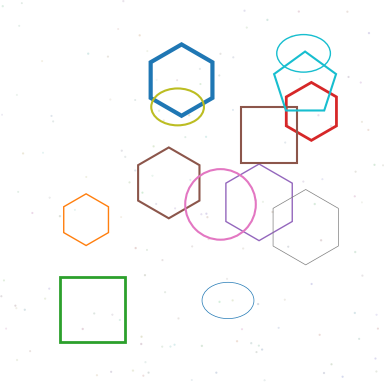[{"shape": "hexagon", "thickness": 3, "radius": 0.46, "center": [0.472, 0.792]}, {"shape": "oval", "thickness": 0.5, "radius": 0.34, "center": [0.592, 0.22]}, {"shape": "hexagon", "thickness": 1, "radius": 0.34, "center": [0.224, 0.429]}, {"shape": "square", "thickness": 2, "radius": 0.42, "center": [0.241, 0.197]}, {"shape": "hexagon", "thickness": 2, "radius": 0.38, "center": [0.809, 0.711]}, {"shape": "hexagon", "thickness": 1, "radius": 0.5, "center": [0.673, 0.474]}, {"shape": "square", "thickness": 1.5, "radius": 0.37, "center": [0.698, 0.649]}, {"shape": "hexagon", "thickness": 1.5, "radius": 0.46, "center": [0.438, 0.525]}, {"shape": "circle", "thickness": 1.5, "radius": 0.46, "center": [0.573, 0.469]}, {"shape": "hexagon", "thickness": 0.5, "radius": 0.49, "center": [0.794, 0.41]}, {"shape": "oval", "thickness": 1.5, "radius": 0.34, "center": [0.461, 0.722]}, {"shape": "pentagon", "thickness": 1.5, "radius": 0.42, "center": [0.792, 0.781]}, {"shape": "oval", "thickness": 1, "radius": 0.35, "center": [0.788, 0.861]}]